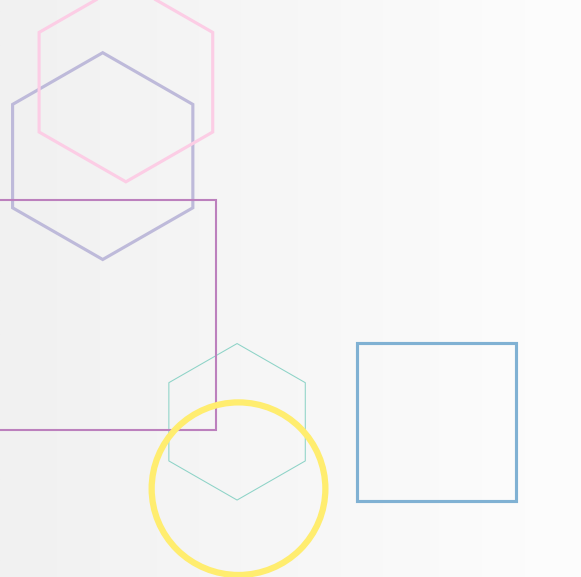[{"shape": "hexagon", "thickness": 0.5, "radius": 0.68, "center": [0.408, 0.269]}, {"shape": "hexagon", "thickness": 1.5, "radius": 0.9, "center": [0.177, 0.729]}, {"shape": "square", "thickness": 1.5, "radius": 0.69, "center": [0.751, 0.268]}, {"shape": "hexagon", "thickness": 1.5, "radius": 0.86, "center": [0.217, 0.857]}, {"shape": "square", "thickness": 1, "radius": 1.0, "center": [0.172, 0.453]}, {"shape": "circle", "thickness": 3, "radius": 0.75, "center": [0.41, 0.153]}]